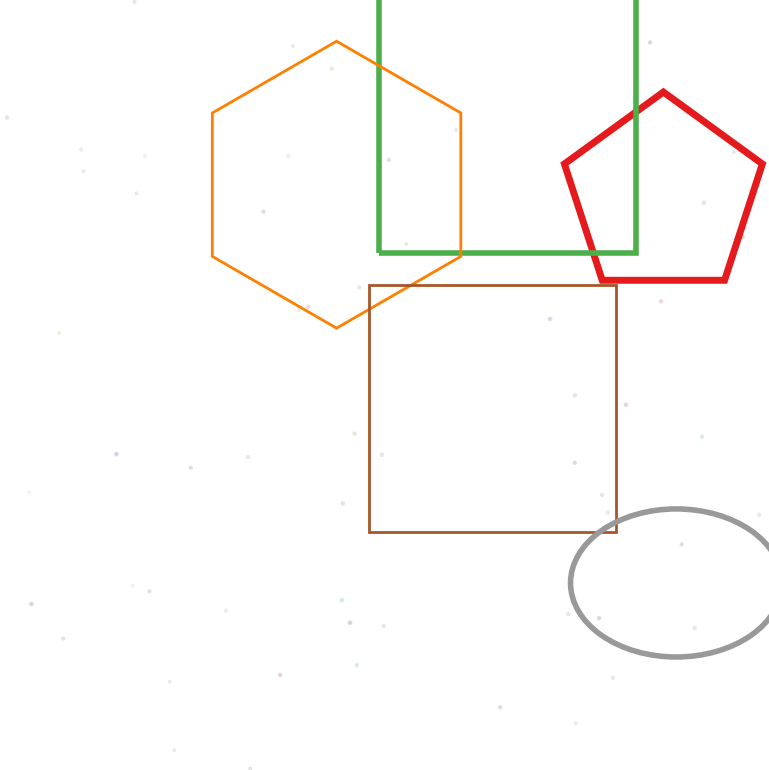[{"shape": "pentagon", "thickness": 2.5, "radius": 0.68, "center": [0.862, 0.745]}, {"shape": "square", "thickness": 2, "radius": 0.83, "center": [0.659, 0.839]}, {"shape": "hexagon", "thickness": 1, "radius": 0.93, "center": [0.437, 0.76]}, {"shape": "square", "thickness": 1, "radius": 0.8, "center": [0.639, 0.469]}, {"shape": "oval", "thickness": 2, "radius": 0.69, "center": [0.878, 0.243]}]